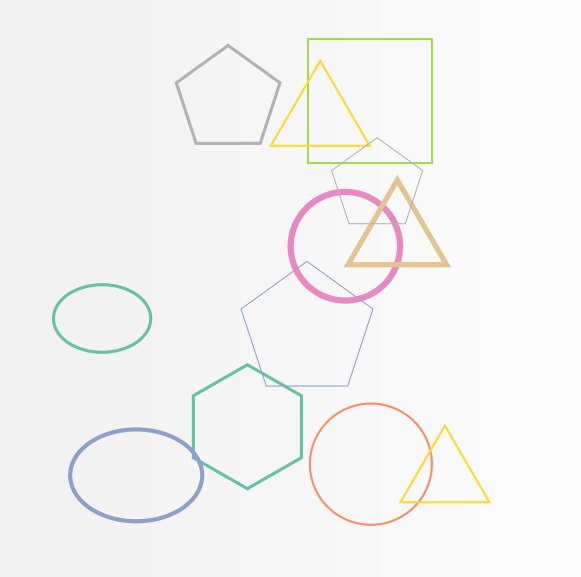[{"shape": "oval", "thickness": 1.5, "radius": 0.42, "center": [0.176, 0.448]}, {"shape": "hexagon", "thickness": 1.5, "radius": 0.54, "center": [0.426, 0.26]}, {"shape": "circle", "thickness": 1, "radius": 0.52, "center": [0.638, 0.195]}, {"shape": "pentagon", "thickness": 0.5, "radius": 0.6, "center": [0.528, 0.427]}, {"shape": "oval", "thickness": 2, "radius": 0.57, "center": [0.234, 0.176]}, {"shape": "circle", "thickness": 3, "radius": 0.47, "center": [0.594, 0.573]}, {"shape": "square", "thickness": 1, "radius": 0.53, "center": [0.636, 0.824]}, {"shape": "triangle", "thickness": 1, "radius": 0.49, "center": [0.551, 0.796]}, {"shape": "triangle", "thickness": 1, "radius": 0.44, "center": [0.766, 0.174]}, {"shape": "triangle", "thickness": 2.5, "radius": 0.49, "center": [0.684, 0.59]}, {"shape": "pentagon", "thickness": 0.5, "radius": 0.41, "center": [0.649, 0.678]}, {"shape": "pentagon", "thickness": 1.5, "radius": 0.47, "center": [0.393, 0.827]}]